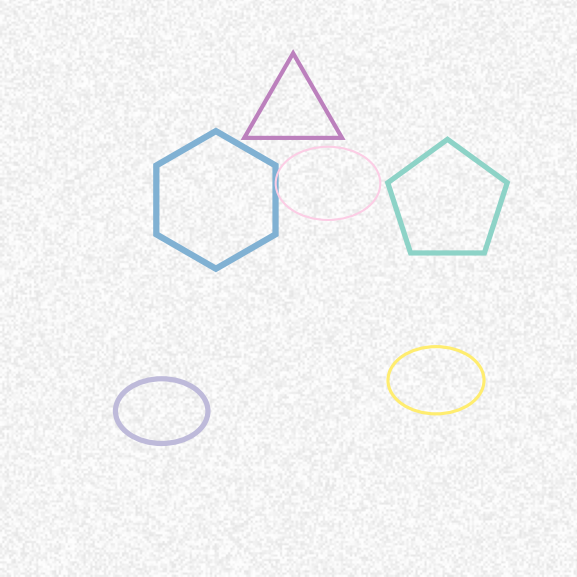[{"shape": "pentagon", "thickness": 2.5, "radius": 0.54, "center": [0.775, 0.649]}, {"shape": "oval", "thickness": 2.5, "radius": 0.4, "center": [0.28, 0.287]}, {"shape": "hexagon", "thickness": 3, "radius": 0.6, "center": [0.374, 0.653]}, {"shape": "oval", "thickness": 1, "radius": 0.45, "center": [0.568, 0.682]}, {"shape": "triangle", "thickness": 2, "radius": 0.49, "center": [0.508, 0.809]}, {"shape": "oval", "thickness": 1.5, "radius": 0.42, "center": [0.755, 0.341]}]